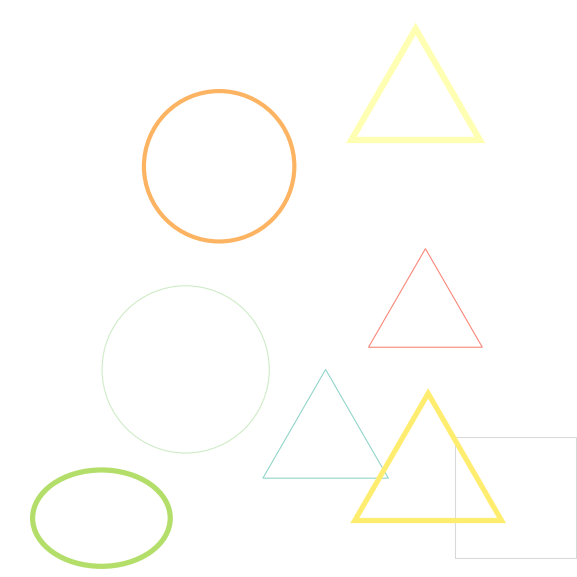[{"shape": "triangle", "thickness": 0.5, "radius": 0.63, "center": [0.564, 0.234]}, {"shape": "triangle", "thickness": 3, "radius": 0.64, "center": [0.72, 0.821]}, {"shape": "triangle", "thickness": 0.5, "radius": 0.57, "center": [0.737, 0.455]}, {"shape": "circle", "thickness": 2, "radius": 0.65, "center": [0.379, 0.711]}, {"shape": "oval", "thickness": 2.5, "radius": 0.6, "center": [0.176, 0.102]}, {"shape": "square", "thickness": 0.5, "radius": 0.53, "center": [0.893, 0.137]}, {"shape": "circle", "thickness": 0.5, "radius": 0.72, "center": [0.321, 0.359]}, {"shape": "triangle", "thickness": 2.5, "radius": 0.73, "center": [0.741, 0.171]}]